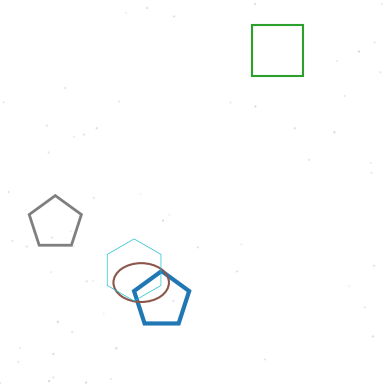[{"shape": "pentagon", "thickness": 3, "radius": 0.38, "center": [0.42, 0.221]}, {"shape": "square", "thickness": 1.5, "radius": 0.34, "center": [0.72, 0.869]}, {"shape": "oval", "thickness": 1.5, "radius": 0.36, "center": [0.367, 0.266]}, {"shape": "pentagon", "thickness": 2, "radius": 0.36, "center": [0.144, 0.421]}, {"shape": "hexagon", "thickness": 0.5, "radius": 0.4, "center": [0.348, 0.299]}]